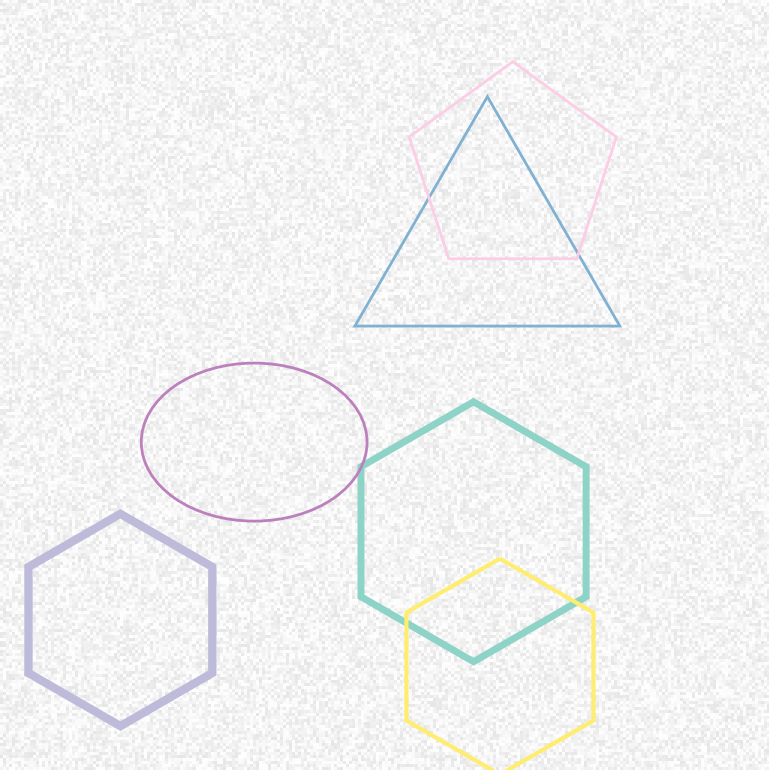[{"shape": "hexagon", "thickness": 2.5, "radius": 0.84, "center": [0.615, 0.309]}, {"shape": "hexagon", "thickness": 3, "radius": 0.69, "center": [0.156, 0.195]}, {"shape": "triangle", "thickness": 1, "radius": 0.99, "center": [0.633, 0.676]}, {"shape": "pentagon", "thickness": 1, "radius": 0.71, "center": [0.666, 0.778]}, {"shape": "oval", "thickness": 1, "radius": 0.73, "center": [0.33, 0.426]}, {"shape": "hexagon", "thickness": 1.5, "radius": 0.7, "center": [0.649, 0.134]}]